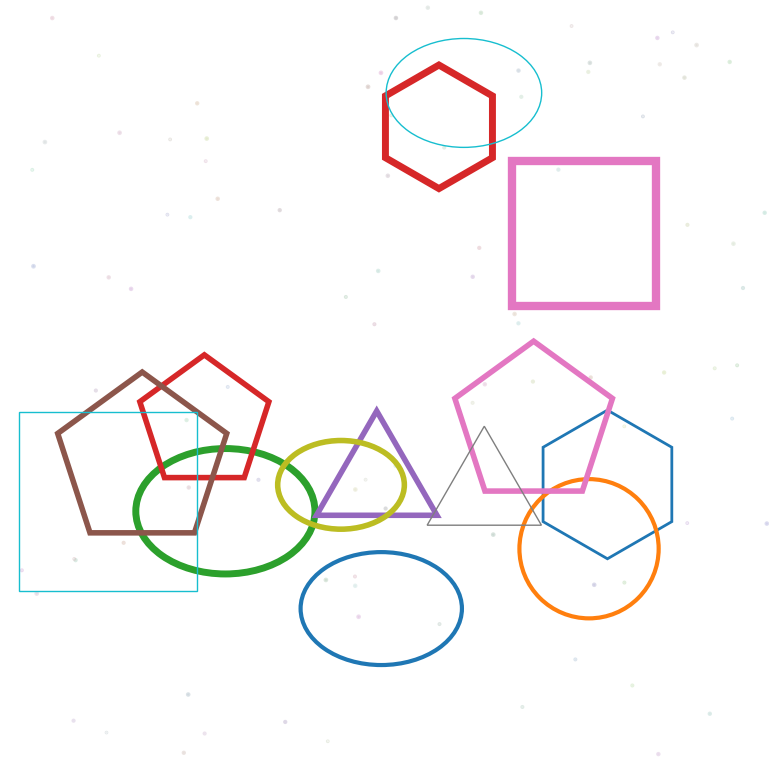[{"shape": "hexagon", "thickness": 1, "radius": 0.48, "center": [0.789, 0.371]}, {"shape": "oval", "thickness": 1.5, "radius": 0.52, "center": [0.495, 0.21]}, {"shape": "circle", "thickness": 1.5, "radius": 0.45, "center": [0.765, 0.287]}, {"shape": "oval", "thickness": 2.5, "radius": 0.58, "center": [0.293, 0.336]}, {"shape": "hexagon", "thickness": 2.5, "radius": 0.4, "center": [0.57, 0.835]}, {"shape": "pentagon", "thickness": 2, "radius": 0.44, "center": [0.265, 0.451]}, {"shape": "triangle", "thickness": 2, "radius": 0.45, "center": [0.489, 0.376]}, {"shape": "pentagon", "thickness": 2, "radius": 0.58, "center": [0.185, 0.401]}, {"shape": "pentagon", "thickness": 2, "radius": 0.54, "center": [0.693, 0.449]}, {"shape": "square", "thickness": 3, "radius": 0.47, "center": [0.758, 0.697]}, {"shape": "triangle", "thickness": 0.5, "radius": 0.43, "center": [0.629, 0.361]}, {"shape": "oval", "thickness": 2, "radius": 0.41, "center": [0.443, 0.37]}, {"shape": "oval", "thickness": 0.5, "radius": 0.51, "center": [0.602, 0.879]}, {"shape": "square", "thickness": 0.5, "radius": 0.58, "center": [0.14, 0.349]}]